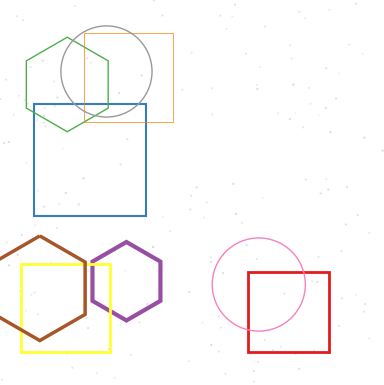[{"shape": "square", "thickness": 2, "radius": 0.52, "center": [0.749, 0.189]}, {"shape": "square", "thickness": 1.5, "radius": 0.73, "center": [0.234, 0.585]}, {"shape": "hexagon", "thickness": 1, "radius": 0.61, "center": [0.175, 0.781]}, {"shape": "hexagon", "thickness": 3, "radius": 0.51, "center": [0.328, 0.27]}, {"shape": "square", "thickness": 0.5, "radius": 0.58, "center": [0.335, 0.799]}, {"shape": "square", "thickness": 2, "radius": 0.57, "center": [0.17, 0.201]}, {"shape": "hexagon", "thickness": 2.5, "radius": 0.68, "center": [0.103, 0.251]}, {"shape": "circle", "thickness": 1, "radius": 0.6, "center": [0.672, 0.261]}, {"shape": "circle", "thickness": 1, "radius": 0.59, "center": [0.277, 0.814]}]